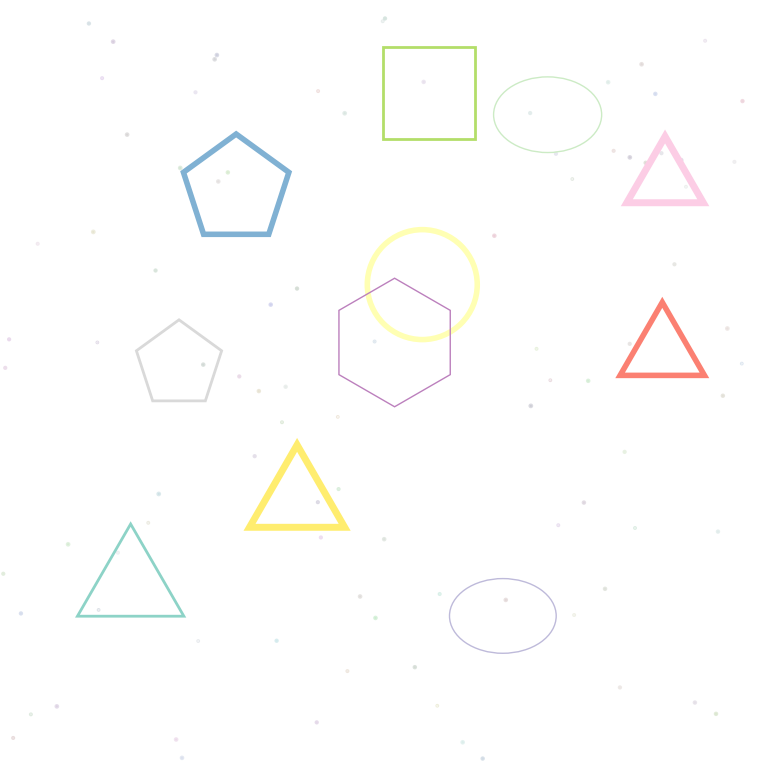[{"shape": "triangle", "thickness": 1, "radius": 0.4, "center": [0.17, 0.24]}, {"shape": "circle", "thickness": 2, "radius": 0.36, "center": [0.548, 0.63]}, {"shape": "oval", "thickness": 0.5, "radius": 0.35, "center": [0.653, 0.2]}, {"shape": "triangle", "thickness": 2, "radius": 0.32, "center": [0.86, 0.544]}, {"shape": "pentagon", "thickness": 2, "radius": 0.36, "center": [0.307, 0.754]}, {"shape": "square", "thickness": 1, "radius": 0.3, "center": [0.557, 0.879]}, {"shape": "triangle", "thickness": 2.5, "radius": 0.29, "center": [0.864, 0.765]}, {"shape": "pentagon", "thickness": 1, "radius": 0.29, "center": [0.232, 0.526]}, {"shape": "hexagon", "thickness": 0.5, "radius": 0.42, "center": [0.512, 0.555]}, {"shape": "oval", "thickness": 0.5, "radius": 0.35, "center": [0.711, 0.851]}, {"shape": "triangle", "thickness": 2.5, "radius": 0.36, "center": [0.386, 0.351]}]